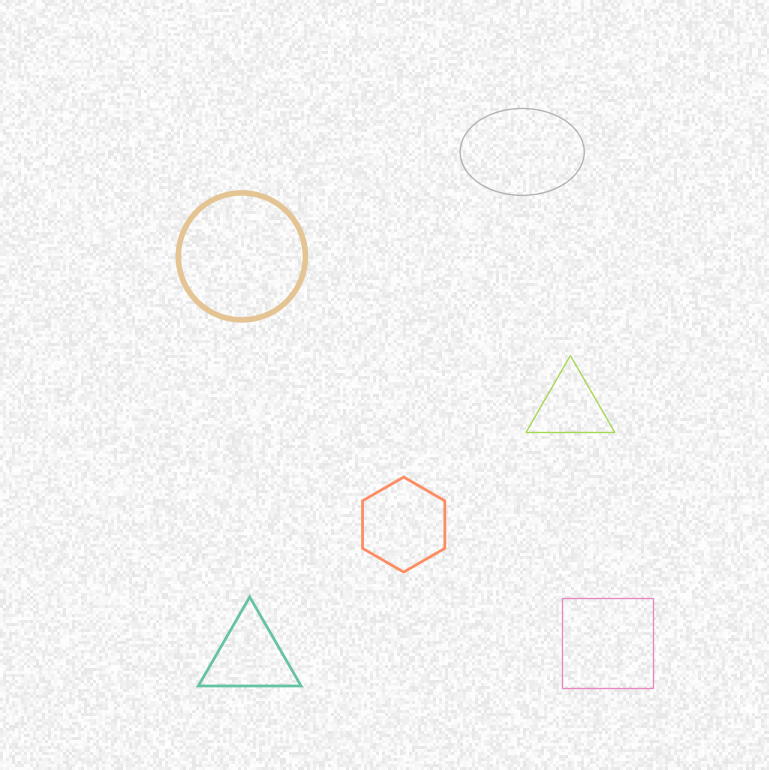[{"shape": "triangle", "thickness": 1, "radius": 0.39, "center": [0.324, 0.148]}, {"shape": "hexagon", "thickness": 1, "radius": 0.31, "center": [0.524, 0.319]}, {"shape": "square", "thickness": 0.5, "radius": 0.29, "center": [0.789, 0.164]}, {"shape": "triangle", "thickness": 0.5, "radius": 0.33, "center": [0.741, 0.472]}, {"shape": "circle", "thickness": 2, "radius": 0.41, "center": [0.314, 0.667]}, {"shape": "oval", "thickness": 0.5, "radius": 0.4, "center": [0.678, 0.803]}]